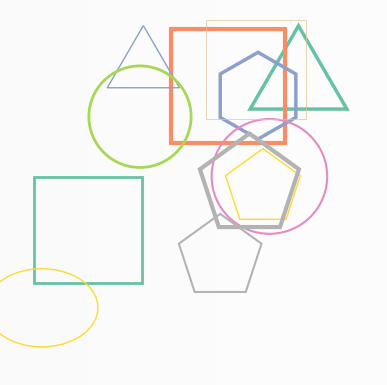[{"shape": "triangle", "thickness": 2.5, "radius": 0.72, "center": [0.77, 0.789]}, {"shape": "square", "thickness": 2, "radius": 0.69, "center": [0.227, 0.402]}, {"shape": "square", "thickness": 3, "radius": 0.74, "center": [0.589, 0.775]}, {"shape": "hexagon", "thickness": 2.5, "radius": 0.56, "center": [0.666, 0.751]}, {"shape": "triangle", "thickness": 1, "radius": 0.54, "center": [0.37, 0.826]}, {"shape": "circle", "thickness": 1.5, "radius": 0.75, "center": [0.695, 0.542]}, {"shape": "circle", "thickness": 2, "radius": 0.66, "center": [0.361, 0.697]}, {"shape": "oval", "thickness": 1, "radius": 0.72, "center": [0.108, 0.201]}, {"shape": "pentagon", "thickness": 1, "radius": 0.51, "center": [0.678, 0.512]}, {"shape": "square", "thickness": 0.5, "radius": 0.64, "center": [0.66, 0.819]}, {"shape": "pentagon", "thickness": 3, "radius": 0.67, "center": [0.644, 0.519]}, {"shape": "pentagon", "thickness": 1.5, "radius": 0.56, "center": [0.568, 0.332]}]